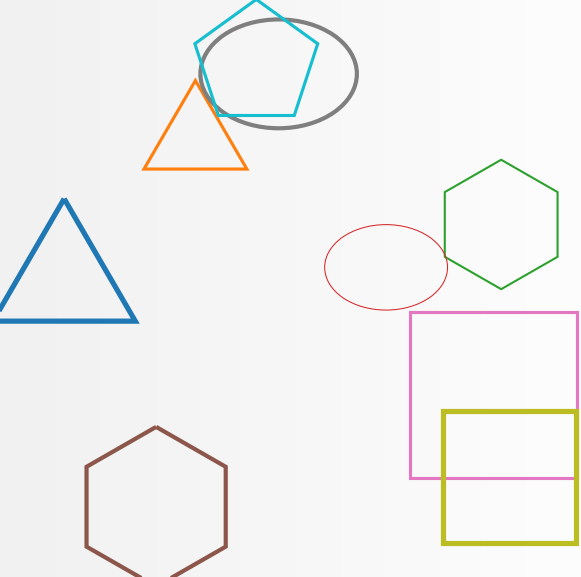[{"shape": "triangle", "thickness": 2.5, "radius": 0.71, "center": [0.11, 0.514]}, {"shape": "triangle", "thickness": 1.5, "radius": 0.51, "center": [0.336, 0.757]}, {"shape": "hexagon", "thickness": 1, "radius": 0.56, "center": [0.862, 0.61]}, {"shape": "oval", "thickness": 0.5, "radius": 0.53, "center": [0.664, 0.536]}, {"shape": "hexagon", "thickness": 2, "radius": 0.69, "center": [0.269, 0.122]}, {"shape": "square", "thickness": 1.5, "radius": 0.72, "center": [0.849, 0.315]}, {"shape": "oval", "thickness": 2, "radius": 0.67, "center": [0.479, 0.871]}, {"shape": "square", "thickness": 2.5, "radius": 0.57, "center": [0.876, 0.174]}, {"shape": "pentagon", "thickness": 1.5, "radius": 0.56, "center": [0.441, 0.889]}]